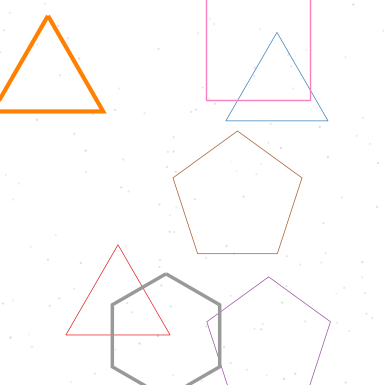[{"shape": "triangle", "thickness": 0.5, "radius": 0.78, "center": [0.306, 0.208]}, {"shape": "triangle", "thickness": 0.5, "radius": 0.77, "center": [0.719, 0.763]}, {"shape": "pentagon", "thickness": 0.5, "radius": 0.84, "center": [0.698, 0.112]}, {"shape": "triangle", "thickness": 3, "radius": 0.83, "center": [0.125, 0.793]}, {"shape": "pentagon", "thickness": 0.5, "radius": 0.88, "center": [0.617, 0.484]}, {"shape": "square", "thickness": 1, "radius": 0.68, "center": [0.669, 0.875]}, {"shape": "hexagon", "thickness": 2.5, "radius": 0.81, "center": [0.431, 0.128]}]